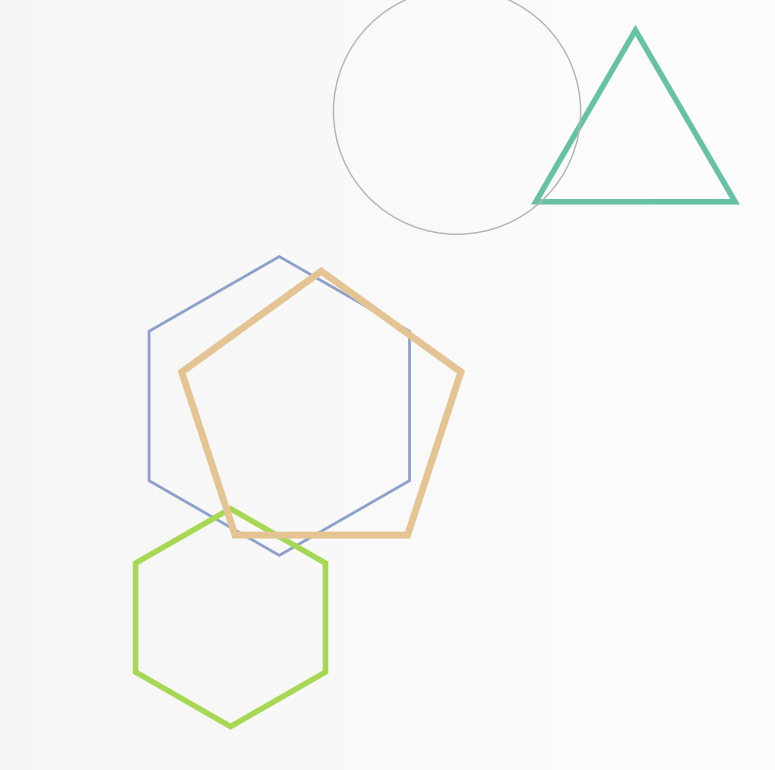[{"shape": "triangle", "thickness": 2, "radius": 0.74, "center": [0.82, 0.812]}, {"shape": "hexagon", "thickness": 1, "radius": 0.97, "center": [0.36, 0.473]}, {"shape": "hexagon", "thickness": 2, "radius": 0.71, "center": [0.297, 0.198]}, {"shape": "pentagon", "thickness": 2.5, "radius": 0.95, "center": [0.415, 0.458]}, {"shape": "circle", "thickness": 0.5, "radius": 0.8, "center": [0.59, 0.855]}]